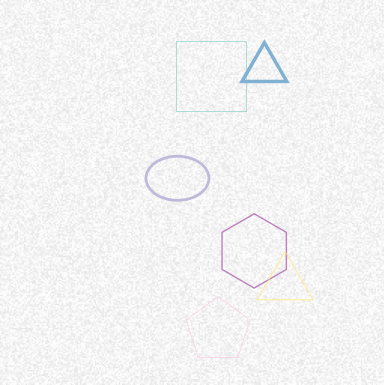[{"shape": "square", "thickness": 0.5, "radius": 0.45, "center": [0.547, 0.803]}, {"shape": "oval", "thickness": 2, "radius": 0.41, "center": [0.461, 0.537]}, {"shape": "triangle", "thickness": 2.5, "radius": 0.34, "center": [0.687, 0.822]}, {"shape": "pentagon", "thickness": 0.5, "radius": 0.44, "center": [0.566, 0.142]}, {"shape": "hexagon", "thickness": 1, "radius": 0.48, "center": [0.66, 0.348]}, {"shape": "triangle", "thickness": 0.5, "radius": 0.42, "center": [0.74, 0.263]}]